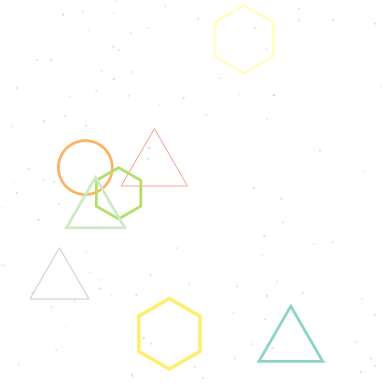[{"shape": "triangle", "thickness": 2, "radius": 0.48, "center": [0.755, 0.109]}, {"shape": "hexagon", "thickness": 1.5, "radius": 0.44, "center": [0.634, 0.898]}, {"shape": "triangle", "thickness": 0.5, "radius": 0.5, "center": [0.401, 0.567]}, {"shape": "circle", "thickness": 2, "radius": 0.35, "center": [0.222, 0.565]}, {"shape": "hexagon", "thickness": 2, "radius": 0.33, "center": [0.308, 0.498]}, {"shape": "triangle", "thickness": 1, "radius": 0.44, "center": [0.154, 0.268]}, {"shape": "triangle", "thickness": 2, "radius": 0.44, "center": [0.248, 0.452]}, {"shape": "hexagon", "thickness": 2.5, "radius": 0.46, "center": [0.44, 0.133]}]